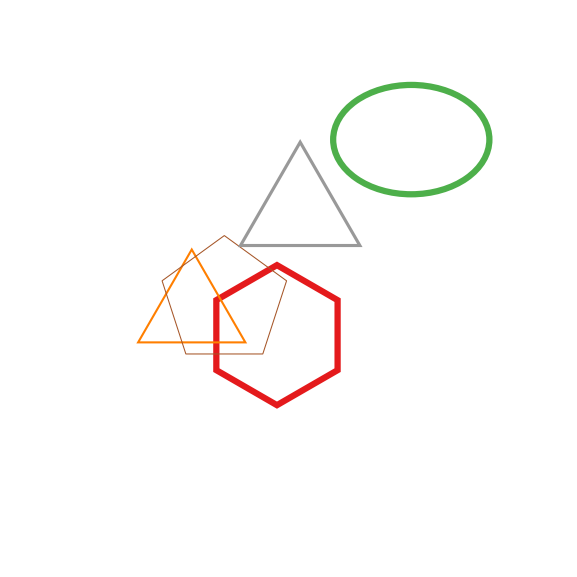[{"shape": "hexagon", "thickness": 3, "radius": 0.61, "center": [0.48, 0.419]}, {"shape": "oval", "thickness": 3, "radius": 0.68, "center": [0.712, 0.757]}, {"shape": "triangle", "thickness": 1, "radius": 0.54, "center": [0.332, 0.46]}, {"shape": "pentagon", "thickness": 0.5, "radius": 0.57, "center": [0.388, 0.478]}, {"shape": "triangle", "thickness": 1.5, "radius": 0.6, "center": [0.52, 0.634]}]